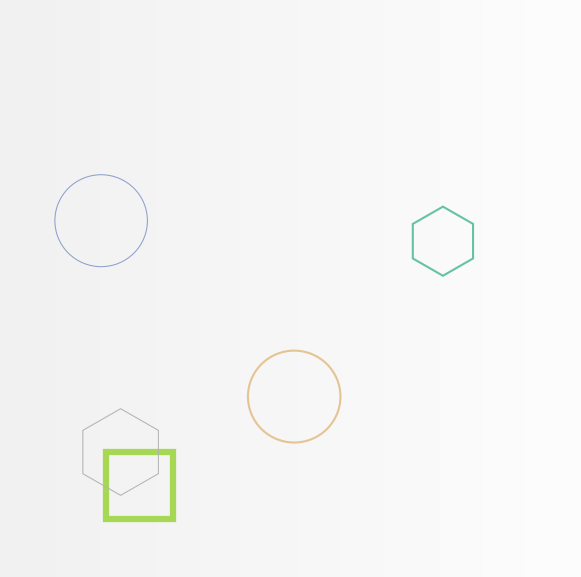[{"shape": "hexagon", "thickness": 1, "radius": 0.3, "center": [0.762, 0.581]}, {"shape": "circle", "thickness": 0.5, "radius": 0.4, "center": [0.174, 0.617]}, {"shape": "square", "thickness": 3, "radius": 0.29, "center": [0.24, 0.159]}, {"shape": "circle", "thickness": 1, "radius": 0.4, "center": [0.506, 0.312]}, {"shape": "hexagon", "thickness": 0.5, "radius": 0.38, "center": [0.208, 0.216]}]